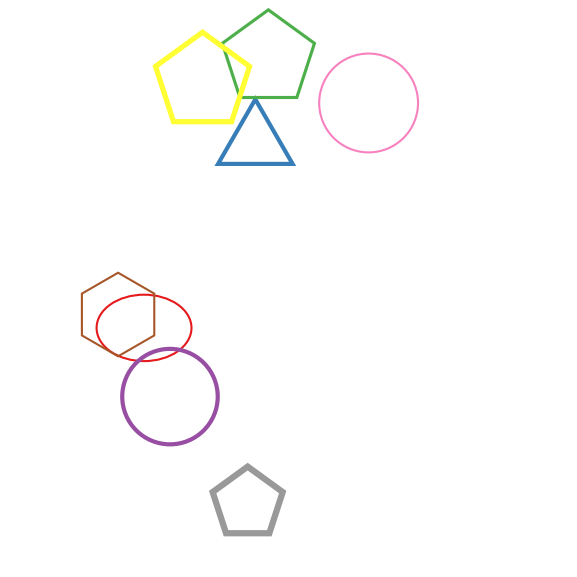[{"shape": "oval", "thickness": 1, "radius": 0.41, "center": [0.249, 0.431]}, {"shape": "triangle", "thickness": 2, "radius": 0.37, "center": [0.442, 0.753]}, {"shape": "pentagon", "thickness": 1.5, "radius": 0.42, "center": [0.465, 0.898]}, {"shape": "circle", "thickness": 2, "radius": 0.41, "center": [0.294, 0.312]}, {"shape": "pentagon", "thickness": 2.5, "radius": 0.43, "center": [0.351, 0.858]}, {"shape": "hexagon", "thickness": 1, "radius": 0.36, "center": [0.204, 0.455]}, {"shape": "circle", "thickness": 1, "radius": 0.43, "center": [0.638, 0.821]}, {"shape": "pentagon", "thickness": 3, "radius": 0.32, "center": [0.429, 0.127]}]